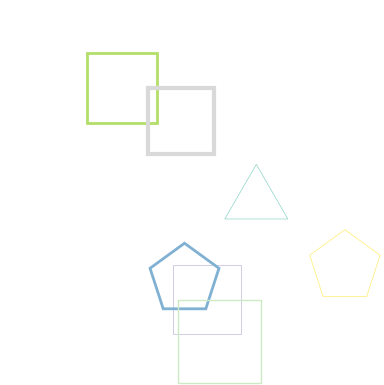[{"shape": "triangle", "thickness": 0.5, "radius": 0.47, "center": [0.666, 0.479]}, {"shape": "square", "thickness": 0.5, "radius": 0.44, "center": [0.537, 0.222]}, {"shape": "pentagon", "thickness": 2, "radius": 0.47, "center": [0.479, 0.274]}, {"shape": "square", "thickness": 2, "radius": 0.45, "center": [0.317, 0.771]}, {"shape": "square", "thickness": 3, "radius": 0.43, "center": [0.469, 0.685]}, {"shape": "square", "thickness": 1, "radius": 0.54, "center": [0.57, 0.114]}, {"shape": "pentagon", "thickness": 0.5, "radius": 0.48, "center": [0.896, 0.307]}]